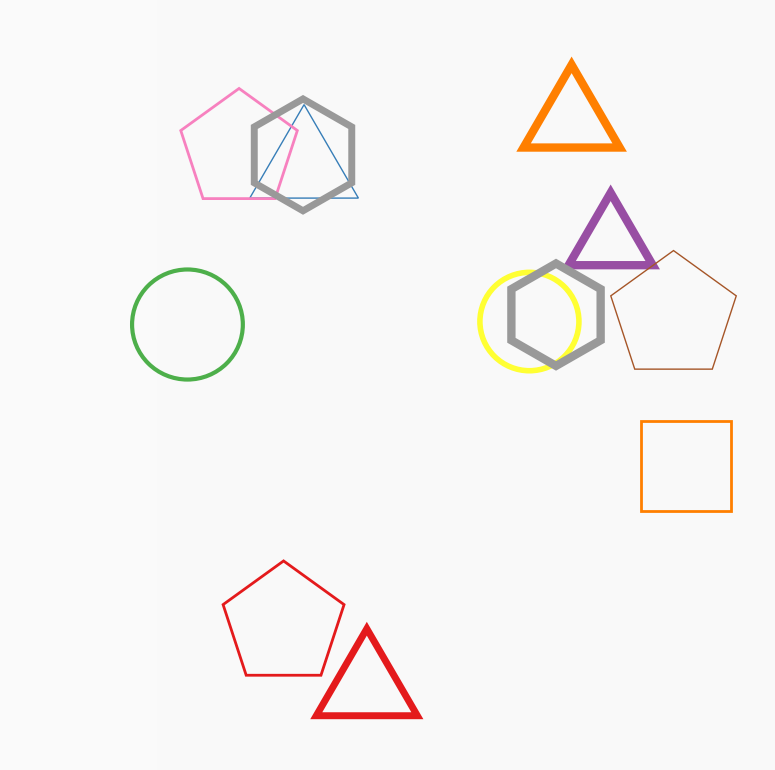[{"shape": "triangle", "thickness": 2.5, "radius": 0.38, "center": [0.473, 0.108]}, {"shape": "pentagon", "thickness": 1, "radius": 0.41, "center": [0.366, 0.189]}, {"shape": "triangle", "thickness": 0.5, "radius": 0.4, "center": [0.392, 0.783]}, {"shape": "circle", "thickness": 1.5, "radius": 0.36, "center": [0.242, 0.579]}, {"shape": "triangle", "thickness": 3, "radius": 0.31, "center": [0.788, 0.687]}, {"shape": "triangle", "thickness": 3, "radius": 0.36, "center": [0.738, 0.844]}, {"shape": "square", "thickness": 1, "radius": 0.29, "center": [0.885, 0.395]}, {"shape": "circle", "thickness": 2, "radius": 0.32, "center": [0.683, 0.582]}, {"shape": "pentagon", "thickness": 0.5, "radius": 0.43, "center": [0.869, 0.589]}, {"shape": "pentagon", "thickness": 1, "radius": 0.4, "center": [0.308, 0.806]}, {"shape": "hexagon", "thickness": 2.5, "radius": 0.36, "center": [0.391, 0.799]}, {"shape": "hexagon", "thickness": 3, "radius": 0.33, "center": [0.717, 0.591]}]